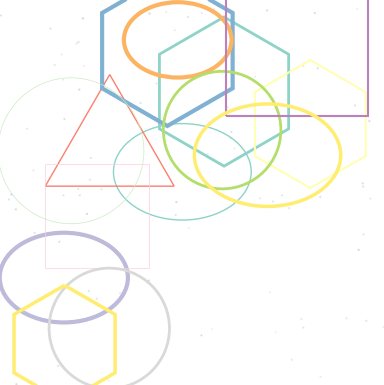[{"shape": "hexagon", "thickness": 2, "radius": 0.97, "center": [0.582, 0.762]}, {"shape": "oval", "thickness": 1, "radius": 0.89, "center": [0.474, 0.554]}, {"shape": "hexagon", "thickness": 1.5, "radius": 0.83, "center": [0.806, 0.678]}, {"shape": "oval", "thickness": 3, "radius": 0.83, "center": [0.166, 0.279]}, {"shape": "triangle", "thickness": 1, "radius": 0.97, "center": [0.285, 0.613]}, {"shape": "hexagon", "thickness": 3, "radius": 0.98, "center": [0.435, 0.869]}, {"shape": "oval", "thickness": 3, "radius": 0.7, "center": [0.462, 0.896]}, {"shape": "circle", "thickness": 2, "radius": 0.76, "center": [0.577, 0.662]}, {"shape": "square", "thickness": 0.5, "radius": 0.68, "center": [0.252, 0.439]}, {"shape": "circle", "thickness": 2, "radius": 0.78, "center": [0.284, 0.147]}, {"shape": "square", "thickness": 1.5, "radius": 0.92, "center": [0.772, 0.883]}, {"shape": "circle", "thickness": 0.5, "radius": 0.95, "center": [0.184, 0.608]}, {"shape": "hexagon", "thickness": 2.5, "radius": 0.76, "center": [0.168, 0.107]}, {"shape": "oval", "thickness": 2.5, "radius": 0.95, "center": [0.695, 0.597]}]